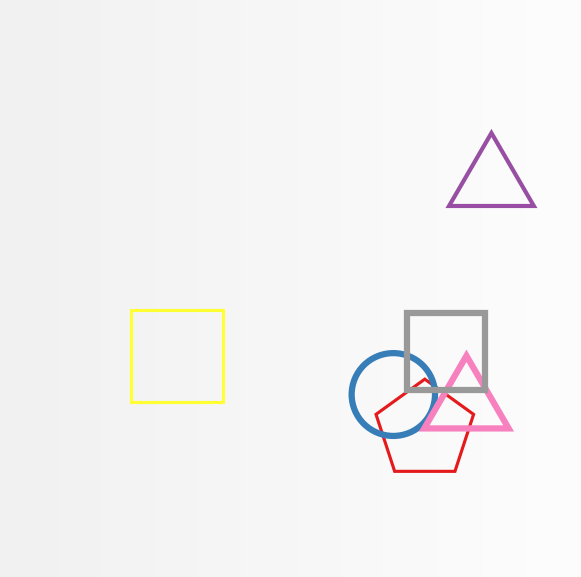[{"shape": "pentagon", "thickness": 1.5, "radius": 0.44, "center": [0.731, 0.254]}, {"shape": "circle", "thickness": 3, "radius": 0.36, "center": [0.677, 0.316]}, {"shape": "triangle", "thickness": 2, "radius": 0.42, "center": [0.845, 0.685]}, {"shape": "square", "thickness": 1.5, "radius": 0.4, "center": [0.304, 0.383]}, {"shape": "triangle", "thickness": 3, "radius": 0.42, "center": [0.802, 0.299]}, {"shape": "square", "thickness": 3, "radius": 0.34, "center": [0.768, 0.39]}]